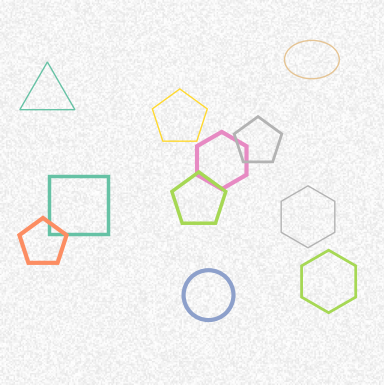[{"shape": "triangle", "thickness": 1, "radius": 0.41, "center": [0.123, 0.756]}, {"shape": "square", "thickness": 2.5, "radius": 0.38, "center": [0.204, 0.467]}, {"shape": "pentagon", "thickness": 3, "radius": 0.32, "center": [0.112, 0.369]}, {"shape": "circle", "thickness": 3, "radius": 0.32, "center": [0.542, 0.233]}, {"shape": "hexagon", "thickness": 3, "radius": 0.37, "center": [0.576, 0.583]}, {"shape": "pentagon", "thickness": 2.5, "radius": 0.37, "center": [0.516, 0.48]}, {"shape": "hexagon", "thickness": 2, "radius": 0.41, "center": [0.854, 0.269]}, {"shape": "pentagon", "thickness": 1, "radius": 0.38, "center": [0.467, 0.694]}, {"shape": "oval", "thickness": 1, "radius": 0.36, "center": [0.81, 0.845]}, {"shape": "hexagon", "thickness": 1, "radius": 0.4, "center": [0.8, 0.437]}, {"shape": "pentagon", "thickness": 2, "radius": 0.33, "center": [0.67, 0.632]}]